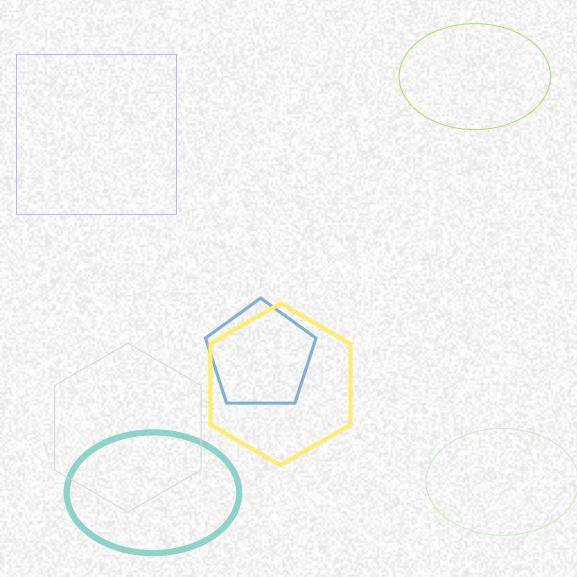[{"shape": "oval", "thickness": 3, "radius": 0.75, "center": [0.265, 0.146]}, {"shape": "square", "thickness": 0.5, "radius": 0.7, "center": [0.167, 0.767]}, {"shape": "pentagon", "thickness": 1.5, "radius": 0.5, "center": [0.452, 0.382]}, {"shape": "oval", "thickness": 0.5, "radius": 0.66, "center": [0.822, 0.867]}, {"shape": "hexagon", "thickness": 0.5, "radius": 0.73, "center": [0.221, 0.259]}, {"shape": "oval", "thickness": 0.5, "radius": 0.66, "center": [0.87, 0.165]}, {"shape": "hexagon", "thickness": 2, "radius": 0.7, "center": [0.486, 0.334]}]